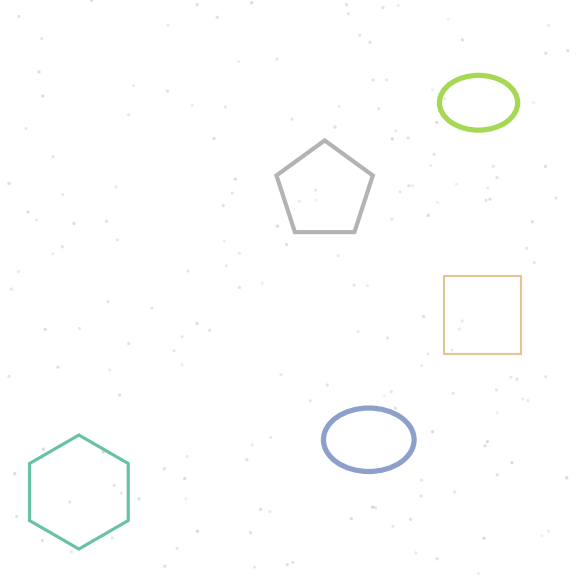[{"shape": "hexagon", "thickness": 1.5, "radius": 0.49, "center": [0.137, 0.147]}, {"shape": "oval", "thickness": 2.5, "radius": 0.39, "center": [0.639, 0.238]}, {"shape": "oval", "thickness": 2.5, "radius": 0.34, "center": [0.829, 0.821]}, {"shape": "square", "thickness": 1, "radius": 0.33, "center": [0.836, 0.454]}, {"shape": "pentagon", "thickness": 2, "radius": 0.44, "center": [0.562, 0.668]}]